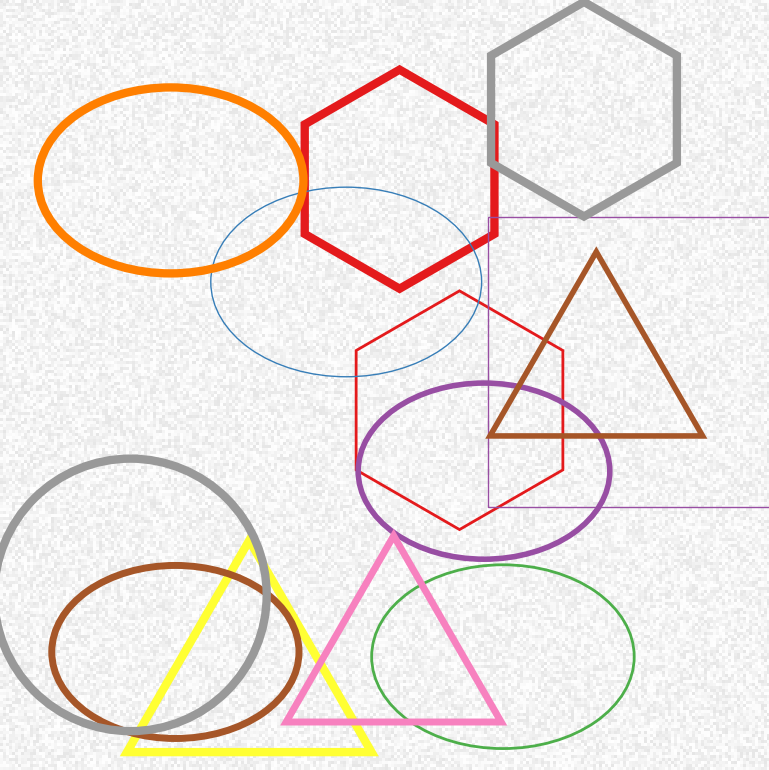[{"shape": "hexagon", "thickness": 3, "radius": 0.71, "center": [0.519, 0.767]}, {"shape": "hexagon", "thickness": 1, "radius": 0.78, "center": [0.597, 0.467]}, {"shape": "oval", "thickness": 0.5, "radius": 0.88, "center": [0.45, 0.634]}, {"shape": "oval", "thickness": 1, "radius": 0.85, "center": [0.653, 0.147]}, {"shape": "square", "thickness": 0.5, "radius": 0.94, "center": [0.822, 0.53]}, {"shape": "oval", "thickness": 2, "radius": 0.82, "center": [0.629, 0.388]}, {"shape": "oval", "thickness": 3, "radius": 0.86, "center": [0.222, 0.766]}, {"shape": "triangle", "thickness": 3, "radius": 0.92, "center": [0.324, 0.115]}, {"shape": "triangle", "thickness": 2, "radius": 0.8, "center": [0.774, 0.514]}, {"shape": "oval", "thickness": 2.5, "radius": 0.8, "center": [0.228, 0.153]}, {"shape": "triangle", "thickness": 2.5, "radius": 0.81, "center": [0.511, 0.143]}, {"shape": "hexagon", "thickness": 3, "radius": 0.7, "center": [0.758, 0.858]}, {"shape": "circle", "thickness": 3, "radius": 0.88, "center": [0.169, 0.227]}]